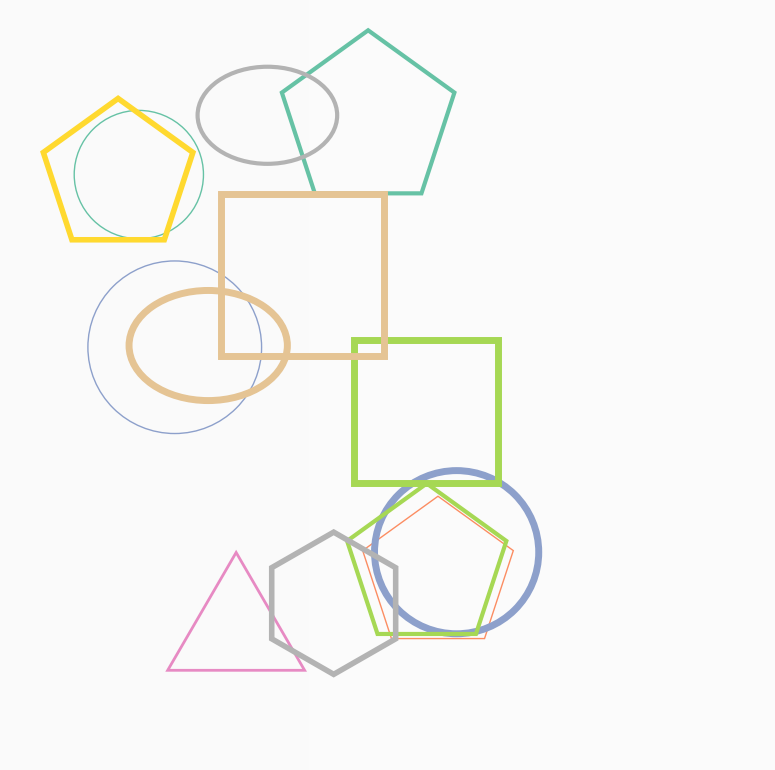[{"shape": "pentagon", "thickness": 1.5, "radius": 0.59, "center": [0.475, 0.844]}, {"shape": "circle", "thickness": 0.5, "radius": 0.42, "center": [0.179, 0.773]}, {"shape": "pentagon", "thickness": 0.5, "radius": 0.51, "center": [0.565, 0.253]}, {"shape": "circle", "thickness": 0.5, "radius": 0.56, "center": [0.225, 0.549]}, {"shape": "circle", "thickness": 2.5, "radius": 0.53, "center": [0.589, 0.283]}, {"shape": "triangle", "thickness": 1, "radius": 0.51, "center": [0.305, 0.18]}, {"shape": "pentagon", "thickness": 1.5, "radius": 0.54, "center": [0.551, 0.264]}, {"shape": "square", "thickness": 2.5, "radius": 0.46, "center": [0.549, 0.465]}, {"shape": "pentagon", "thickness": 2, "radius": 0.51, "center": [0.152, 0.771]}, {"shape": "oval", "thickness": 2.5, "radius": 0.51, "center": [0.269, 0.551]}, {"shape": "square", "thickness": 2.5, "radius": 0.52, "center": [0.39, 0.643]}, {"shape": "oval", "thickness": 1.5, "radius": 0.45, "center": [0.345, 0.85]}, {"shape": "hexagon", "thickness": 2, "radius": 0.46, "center": [0.431, 0.217]}]